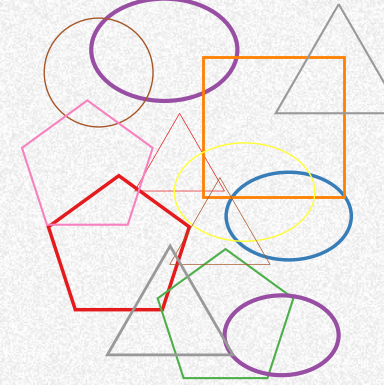[{"shape": "triangle", "thickness": 0.5, "radius": 0.67, "center": [0.466, 0.571]}, {"shape": "pentagon", "thickness": 2.5, "radius": 0.96, "center": [0.309, 0.351]}, {"shape": "oval", "thickness": 2.5, "radius": 0.81, "center": [0.75, 0.439]}, {"shape": "pentagon", "thickness": 1.5, "radius": 0.93, "center": [0.586, 0.168]}, {"shape": "oval", "thickness": 3, "radius": 0.95, "center": [0.427, 0.871]}, {"shape": "oval", "thickness": 3, "radius": 0.74, "center": [0.731, 0.129]}, {"shape": "square", "thickness": 2, "radius": 0.91, "center": [0.71, 0.67]}, {"shape": "oval", "thickness": 1, "radius": 0.91, "center": [0.635, 0.501]}, {"shape": "triangle", "thickness": 0.5, "radius": 0.75, "center": [0.571, 0.388]}, {"shape": "circle", "thickness": 1, "radius": 0.71, "center": [0.256, 0.812]}, {"shape": "pentagon", "thickness": 1.5, "radius": 0.89, "center": [0.227, 0.561]}, {"shape": "triangle", "thickness": 2, "radius": 0.94, "center": [0.442, 0.173]}, {"shape": "triangle", "thickness": 1.5, "radius": 0.95, "center": [0.88, 0.8]}]